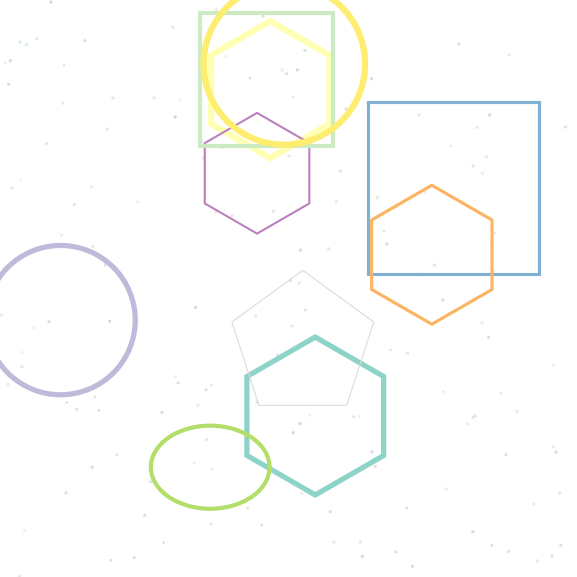[{"shape": "hexagon", "thickness": 2.5, "radius": 0.68, "center": [0.546, 0.279]}, {"shape": "hexagon", "thickness": 3, "radius": 0.59, "center": [0.468, 0.844]}, {"shape": "circle", "thickness": 2.5, "radius": 0.65, "center": [0.105, 0.445]}, {"shape": "square", "thickness": 1.5, "radius": 0.74, "center": [0.786, 0.674]}, {"shape": "hexagon", "thickness": 1.5, "radius": 0.6, "center": [0.748, 0.558]}, {"shape": "oval", "thickness": 2, "radius": 0.51, "center": [0.364, 0.19]}, {"shape": "pentagon", "thickness": 0.5, "radius": 0.65, "center": [0.524, 0.402]}, {"shape": "hexagon", "thickness": 1, "radius": 0.52, "center": [0.445, 0.699]}, {"shape": "square", "thickness": 2, "radius": 0.57, "center": [0.461, 0.861]}, {"shape": "circle", "thickness": 3, "radius": 0.7, "center": [0.492, 0.888]}]